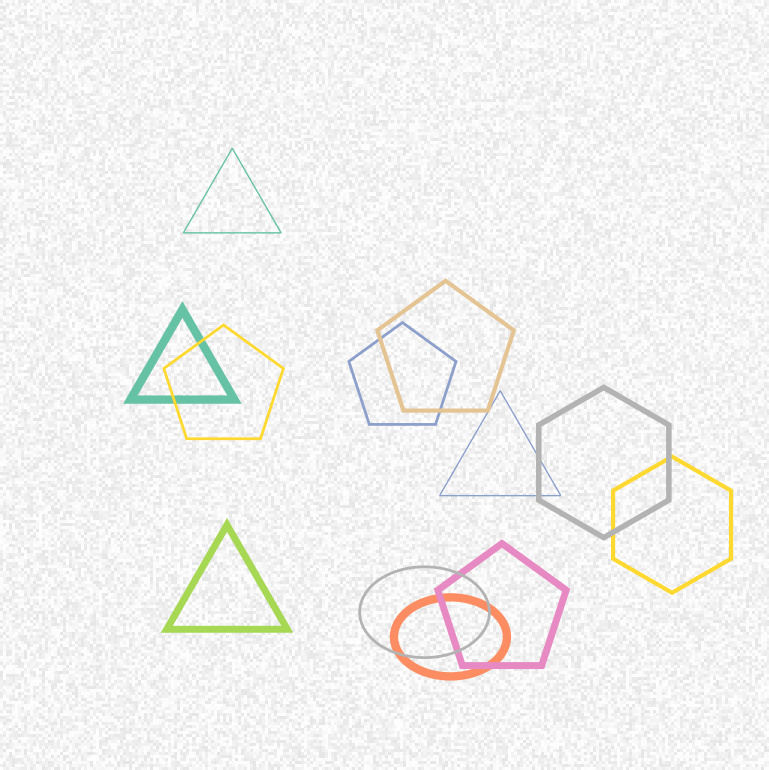[{"shape": "triangle", "thickness": 0.5, "radius": 0.37, "center": [0.302, 0.734]}, {"shape": "triangle", "thickness": 3, "radius": 0.39, "center": [0.237, 0.52]}, {"shape": "oval", "thickness": 3, "radius": 0.37, "center": [0.585, 0.173]}, {"shape": "triangle", "thickness": 0.5, "radius": 0.45, "center": [0.65, 0.402]}, {"shape": "pentagon", "thickness": 1, "radius": 0.37, "center": [0.523, 0.508]}, {"shape": "pentagon", "thickness": 2.5, "radius": 0.44, "center": [0.652, 0.206]}, {"shape": "triangle", "thickness": 2.5, "radius": 0.45, "center": [0.295, 0.228]}, {"shape": "hexagon", "thickness": 1.5, "radius": 0.44, "center": [0.873, 0.319]}, {"shape": "pentagon", "thickness": 1, "radius": 0.41, "center": [0.29, 0.496]}, {"shape": "pentagon", "thickness": 1.5, "radius": 0.47, "center": [0.579, 0.542]}, {"shape": "hexagon", "thickness": 2, "radius": 0.49, "center": [0.784, 0.399]}, {"shape": "oval", "thickness": 1, "radius": 0.42, "center": [0.551, 0.205]}]